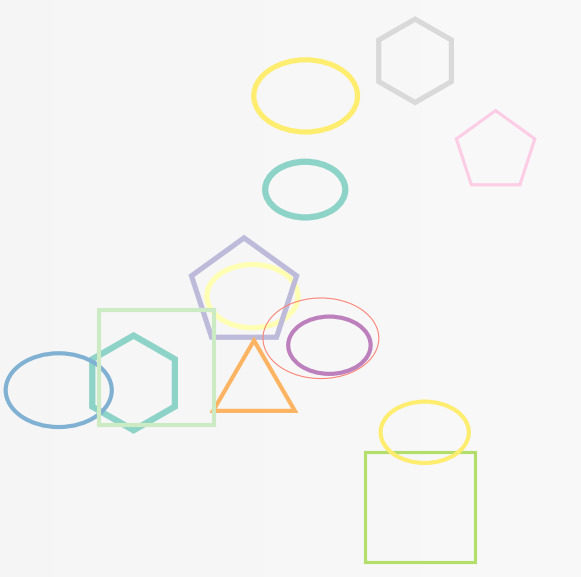[{"shape": "hexagon", "thickness": 3, "radius": 0.41, "center": [0.23, 0.336]}, {"shape": "oval", "thickness": 3, "radius": 0.34, "center": [0.525, 0.671]}, {"shape": "oval", "thickness": 2.5, "radius": 0.39, "center": [0.434, 0.486]}, {"shape": "pentagon", "thickness": 2.5, "radius": 0.48, "center": [0.42, 0.492]}, {"shape": "oval", "thickness": 0.5, "radius": 0.5, "center": [0.552, 0.413]}, {"shape": "oval", "thickness": 2, "radius": 0.46, "center": [0.101, 0.324]}, {"shape": "triangle", "thickness": 2, "radius": 0.41, "center": [0.437, 0.328]}, {"shape": "square", "thickness": 1.5, "radius": 0.48, "center": [0.722, 0.12]}, {"shape": "pentagon", "thickness": 1.5, "radius": 0.35, "center": [0.853, 0.737]}, {"shape": "hexagon", "thickness": 2.5, "radius": 0.36, "center": [0.714, 0.894]}, {"shape": "oval", "thickness": 2, "radius": 0.35, "center": [0.567, 0.401]}, {"shape": "square", "thickness": 2, "radius": 0.5, "center": [0.269, 0.363]}, {"shape": "oval", "thickness": 2, "radius": 0.38, "center": [0.731, 0.251]}, {"shape": "oval", "thickness": 2.5, "radius": 0.45, "center": [0.526, 0.833]}]